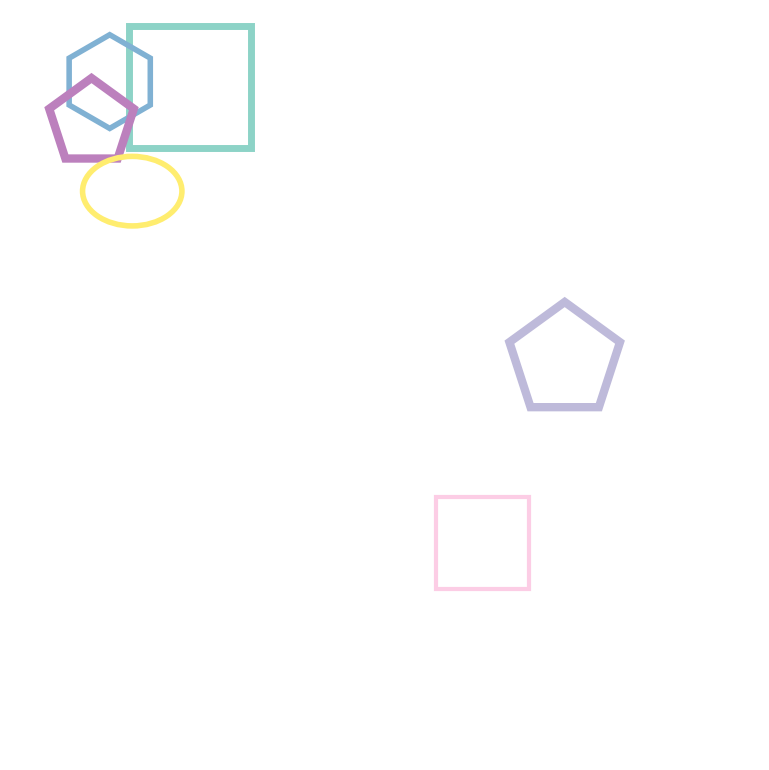[{"shape": "square", "thickness": 2.5, "radius": 0.4, "center": [0.247, 0.887]}, {"shape": "pentagon", "thickness": 3, "radius": 0.38, "center": [0.733, 0.532]}, {"shape": "hexagon", "thickness": 2, "radius": 0.3, "center": [0.142, 0.894]}, {"shape": "square", "thickness": 1.5, "radius": 0.3, "center": [0.627, 0.295]}, {"shape": "pentagon", "thickness": 3, "radius": 0.29, "center": [0.119, 0.841]}, {"shape": "oval", "thickness": 2, "radius": 0.32, "center": [0.172, 0.752]}]